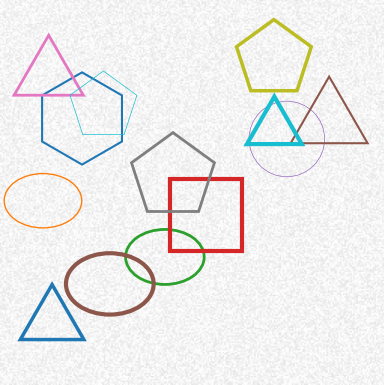[{"shape": "triangle", "thickness": 2.5, "radius": 0.48, "center": [0.135, 0.166]}, {"shape": "hexagon", "thickness": 1.5, "radius": 0.6, "center": [0.213, 0.692]}, {"shape": "oval", "thickness": 1, "radius": 0.5, "center": [0.112, 0.479]}, {"shape": "oval", "thickness": 2, "radius": 0.51, "center": [0.428, 0.333]}, {"shape": "square", "thickness": 3, "radius": 0.46, "center": [0.535, 0.442]}, {"shape": "circle", "thickness": 0.5, "radius": 0.49, "center": [0.745, 0.639]}, {"shape": "oval", "thickness": 3, "radius": 0.57, "center": [0.285, 0.263]}, {"shape": "triangle", "thickness": 1.5, "radius": 0.58, "center": [0.855, 0.686]}, {"shape": "triangle", "thickness": 2, "radius": 0.52, "center": [0.126, 0.805]}, {"shape": "pentagon", "thickness": 2, "radius": 0.57, "center": [0.449, 0.542]}, {"shape": "pentagon", "thickness": 2.5, "radius": 0.51, "center": [0.711, 0.847]}, {"shape": "triangle", "thickness": 3, "radius": 0.41, "center": [0.713, 0.667]}, {"shape": "pentagon", "thickness": 0.5, "radius": 0.46, "center": [0.269, 0.724]}]